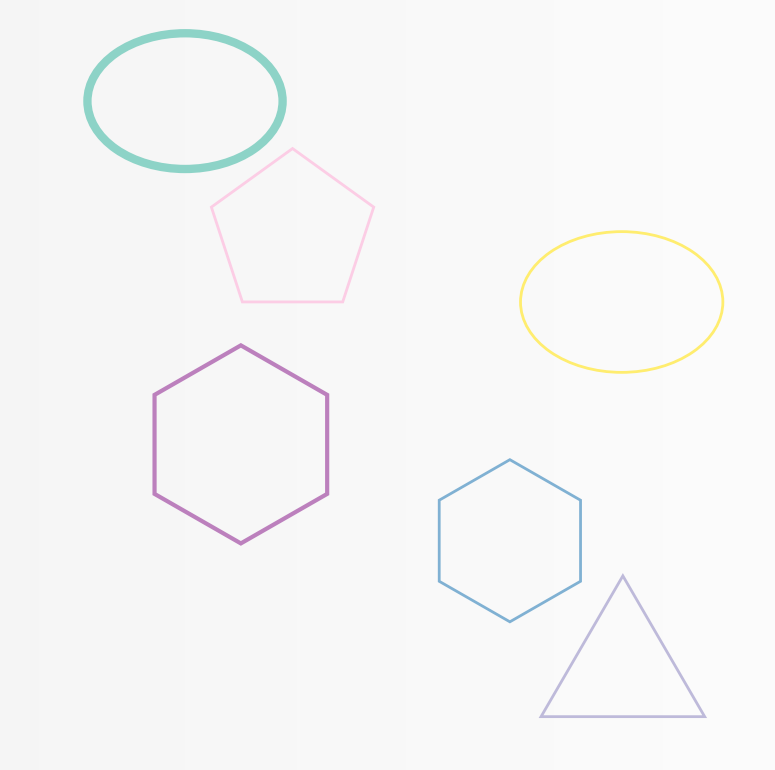[{"shape": "oval", "thickness": 3, "radius": 0.63, "center": [0.239, 0.869]}, {"shape": "triangle", "thickness": 1, "radius": 0.61, "center": [0.804, 0.13]}, {"shape": "hexagon", "thickness": 1, "radius": 0.53, "center": [0.658, 0.298]}, {"shape": "pentagon", "thickness": 1, "radius": 0.55, "center": [0.377, 0.697]}, {"shape": "hexagon", "thickness": 1.5, "radius": 0.64, "center": [0.311, 0.423]}, {"shape": "oval", "thickness": 1, "radius": 0.65, "center": [0.802, 0.608]}]